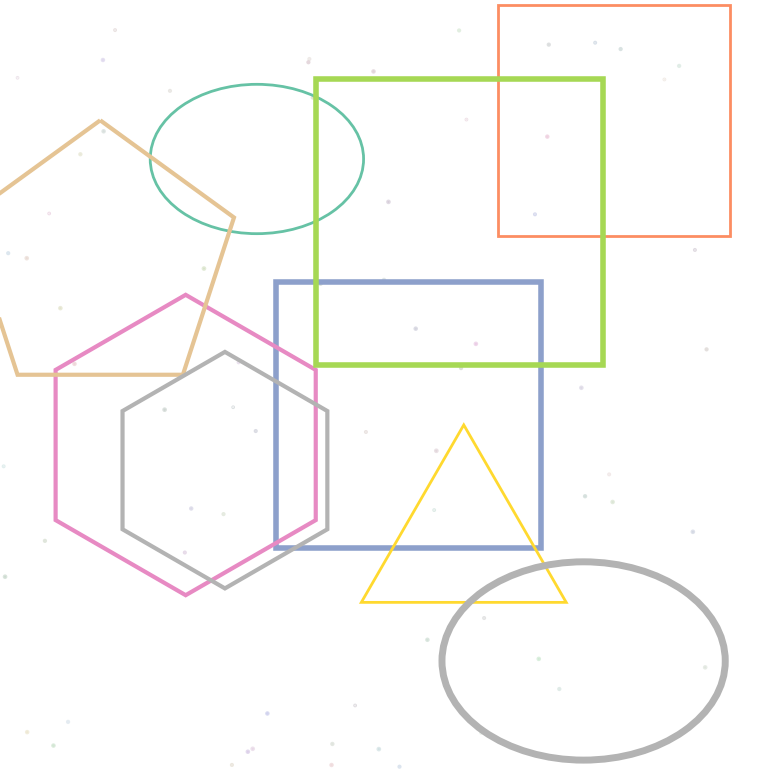[{"shape": "oval", "thickness": 1, "radius": 0.69, "center": [0.334, 0.794]}, {"shape": "square", "thickness": 1, "radius": 0.75, "center": [0.797, 0.844]}, {"shape": "square", "thickness": 2, "radius": 0.86, "center": [0.531, 0.461]}, {"shape": "hexagon", "thickness": 1.5, "radius": 0.98, "center": [0.241, 0.422]}, {"shape": "square", "thickness": 2, "radius": 0.93, "center": [0.597, 0.711]}, {"shape": "triangle", "thickness": 1, "radius": 0.77, "center": [0.602, 0.295]}, {"shape": "pentagon", "thickness": 1.5, "radius": 0.91, "center": [0.13, 0.661]}, {"shape": "hexagon", "thickness": 1.5, "radius": 0.77, "center": [0.292, 0.389]}, {"shape": "oval", "thickness": 2.5, "radius": 0.92, "center": [0.758, 0.142]}]